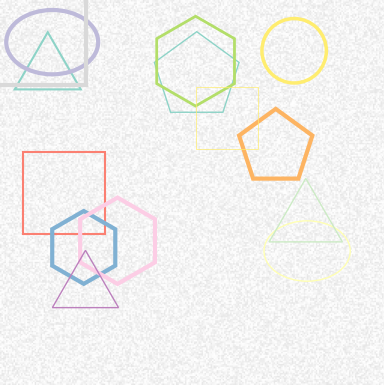[{"shape": "pentagon", "thickness": 1, "radius": 0.58, "center": [0.511, 0.802]}, {"shape": "triangle", "thickness": 1.5, "radius": 0.49, "center": [0.124, 0.817]}, {"shape": "oval", "thickness": 1, "radius": 0.56, "center": [0.798, 0.348]}, {"shape": "oval", "thickness": 3, "radius": 0.6, "center": [0.136, 0.891]}, {"shape": "square", "thickness": 1.5, "radius": 0.54, "center": [0.166, 0.499]}, {"shape": "hexagon", "thickness": 3, "radius": 0.47, "center": [0.218, 0.357]}, {"shape": "pentagon", "thickness": 3, "radius": 0.5, "center": [0.716, 0.617]}, {"shape": "hexagon", "thickness": 2, "radius": 0.58, "center": [0.508, 0.841]}, {"shape": "hexagon", "thickness": 3, "radius": 0.56, "center": [0.305, 0.375]}, {"shape": "square", "thickness": 3, "radius": 0.59, "center": [0.104, 0.898]}, {"shape": "triangle", "thickness": 1, "radius": 0.5, "center": [0.222, 0.251]}, {"shape": "triangle", "thickness": 1, "radius": 0.55, "center": [0.794, 0.427]}, {"shape": "circle", "thickness": 2.5, "radius": 0.42, "center": [0.764, 0.868]}, {"shape": "square", "thickness": 0.5, "radius": 0.4, "center": [0.589, 0.693]}]